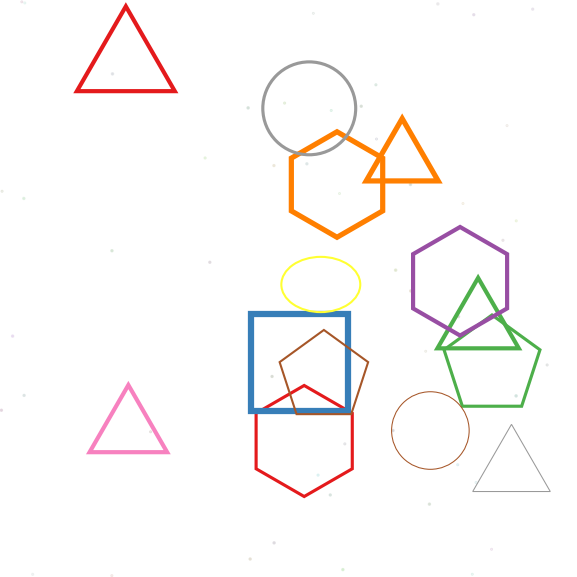[{"shape": "hexagon", "thickness": 1.5, "radius": 0.48, "center": [0.527, 0.235]}, {"shape": "triangle", "thickness": 2, "radius": 0.49, "center": [0.218, 0.89]}, {"shape": "square", "thickness": 3, "radius": 0.42, "center": [0.518, 0.371]}, {"shape": "triangle", "thickness": 2, "radius": 0.41, "center": [0.828, 0.437]}, {"shape": "pentagon", "thickness": 1.5, "radius": 0.44, "center": [0.852, 0.366]}, {"shape": "hexagon", "thickness": 2, "radius": 0.47, "center": [0.797, 0.512]}, {"shape": "triangle", "thickness": 2.5, "radius": 0.36, "center": [0.696, 0.722]}, {"shape": "hexagon", "thickness": 2.5, "radius": 0.46, "center": [0.584, 0.68]}, {"shape": "oval", "thickness": 1, "radius": 0.34, "center": [0.556, 0.507]}, {"shape": "pentagon", "thickness": 1, "radius": 0.4, "center": [0.561, 0.347]}, {"shape": "circle", "thickness": 0.5, "radius": 0.34, "center": [0.745, 0.254]}, {"shape": "triangle", "thickness": 2, "radius": 0.39, "center": [0.222, 0.255]}, {"shape": "circle", "thickness": 1.5, "radius": 0.4, "center": [0.536, 0.812]}, {"shape": "triangle", "thickness": 0.5, "radius": 0.39, "center": [0.886, 0.187]}]